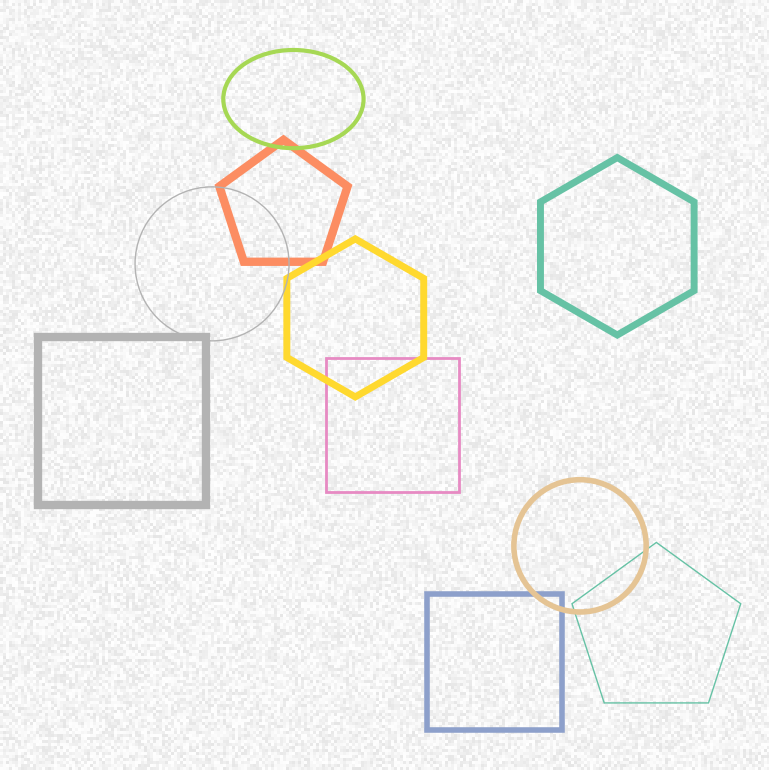[{"shape": "pentagon", "thickness": 0.5, "radius": 0.58, "center": [0.852, 0.18]}, {"shape": "hexagon", "thickness": 2.5, "radius": 0.58, "center": [0.802, 0.68]}, {"shape": "pentagon", "thickness": 3, "radius": 0.44, "center": [0.368, 0.731]}, {"shape": "square", "thickness": 2, "radius": 0.44, "center": [0.642, 0.14]}, {"shape": "square", "thickness": 1, "radius": 0.43, "center": [0.51, 0.448]}, {"shape": "oval", "thickness": 1.5, "radius": 0.46, "center": [0.381, 0.871]}, {"shape": "hexagon", "thickness": 2.5, "radius": 0.51, "center": [0.461, 0.587]}, {"shape": "circle", "thickness": 2, "radius": 0.43, "center": [0.753, 0.291]}, {"shape": "circle", "thickness": 0.5, "radius": 0.5, "center": [0.275, 0.657]}, {"shape": "square", "thickness": 3, "radius": 0.55, "center": [0.159, 0.454]}]